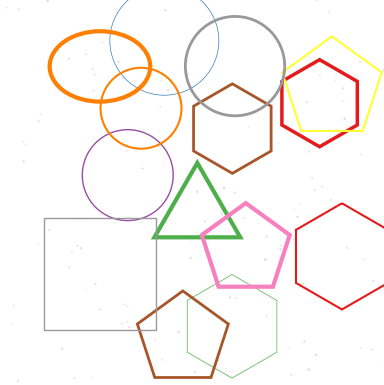[{"shape": "hexagon", "thickness": 2.5, "radius": 0.57, "center": [0.83, 0.732]}, {"shape": "hexagon", "thickness": 1.5, "radius": 0.69, "center": [0.888, 0.334]}, {"shape": "circle", "thickness": 0.5, "radius": 0.71, "center": [0.427, 0.894]}, {"shape": "triangle", "thickness": 3, "radius": 0.64, "center": [0.513, 0.448]}, {"shape": "hexagon", "thickness": 0.5, "radius": 0.67, "center": [0.603, 0.152]}, {"shape": "circle", "thickness": 1, "radius": 0.59, "center": [0.332, 0.545]}, {"shape": "oval", "thickness": 3, "radius": 0.65, "center": [0.26, 0.827]}, {"shape": "circle", "thickness": 1.5, "radius": 0.53, "center": [0.366, 0.719]}, {"shape": "pentagon", "thickness": 1.5, "radius": 0.68, "center": [0.862, 0.77]}, {"shape": "pentagon", "thickness": 2, "radius": 0.62, "center": [0.475, 0.12]}, {"shape": "hexagon", "thickness": 2, "radius": 0.58, "center": [0.603, 0.666]}, {"shape": "pentagon", "thickness": 3, "radius": 0.6, "center": [0.638, 0.352]}, {"shape": "square", "thickness": 1, "radius": 0.73, "center": [0.26, 0.288]}, {"shape": "circle", "thickness": 2, "radius": 0.65, "center": [0.61, 0.828]}]